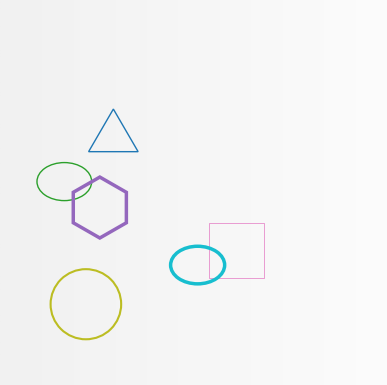[{"shape": "triangle", "thickness": 1, "radius": 0.37, "center": [0.293, 0.643]}, {"shape": "oval", "thickness": 1, "radius": 0.35, "center": [0.166, 0.528]}, {"shape": "hexagon", "thickness": 2.5, "radius": 0.4, "center": [0.258, 0.461]}, {"shape": "square", "thickness": 0.5, "radius": 0.35, "center": [0.611, 0.349]}, {"shape": "circle", "thickness": 1.5, "radius": 0.46, "center": [0.222, 0.21]}, {"shape": "oval", "thickness": 2.5, "radius": 0.35, "center": [0.51, 0.312]}]